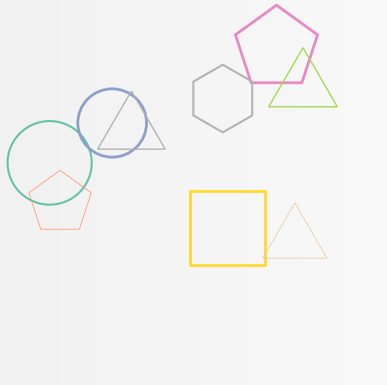[{"shape": "circle", "thickness": 1.5, "radius": 0.54, "center": [0.128, 0.577]}, {"shape": "pentagon", "thickness": 0.5, "radius": 0.42, "center": [0.155, 0.473]}, {"shape": "circle", "thickness": 2, "radius": 0.44, "center": [0.29, 0.681]}, {"shape": "pentagon", "thickness": 2, "radius": 0.56, "center": [0.714, 0.875]}, {"shape": "triangle", "thickness": 1, "radius": 0.51, "center": [0.782, 0.774]}, {"shape": "square", "thickness": 2, "radius": 0.48, "center": [0.586, 0.407]}, {"shape": "triangle", "thickness": 0.5, "radius": 0.48, "center": [0.761, 0.377]}, {"shape": "hexagon", "thickness": 1.5, "radius": 0.44, "center": [0.575, 0.744]}, {"shape": "triangle", "thickness": 1, "radius": 0.5, "center": [0.339, 0.663]}]